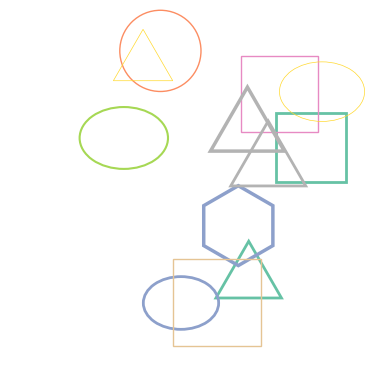[{"shape": "triangle", "thickness": 2, "radius": 0.49, "center": [0.646, 0.275]}, {"shape": "square", "thickness": 2, "radius": 0.45, "center": [0.809, 0.617]}, {"shape": "circle", "thickness": 1, "radius": 0.53, "center": [0.417, 0.868]}, {"shape": "oval", "thickness": 2, "radius": 0.49, "center": [0.47, 0.213]}, {"shape": "hexagon", "thickness": 2.5, "radius": 0.52, "center": [0.619, 0.414]}, {"shape": "square", "thickness": 1, "radius": 0.5, "center": [0.726, 0.756]}, {"shape": "oval", "thickness": 1.5, "radius": 0.57, "center": [0.322, 0.642]}, {"shape": "oval", "thickness": 0.5, "radius": 0.55, "center": [0.836, 0.762]}, {"shape": "triangle", "thickness": 0.5, "radius": 0.45, "center": [0.372, 0.835]}, {"shape": "square", "thickness": 1, "radius": 0.57, "center": [0.564, 0.215]}, {"shape": "triangle", "thickness": 2.5, "radius": 0.55, "center": [0.643, 0.663]}, {"shape": "triangle", "thickness": 2, "radius": 0.56, "center": [0.697, 0.573]}]